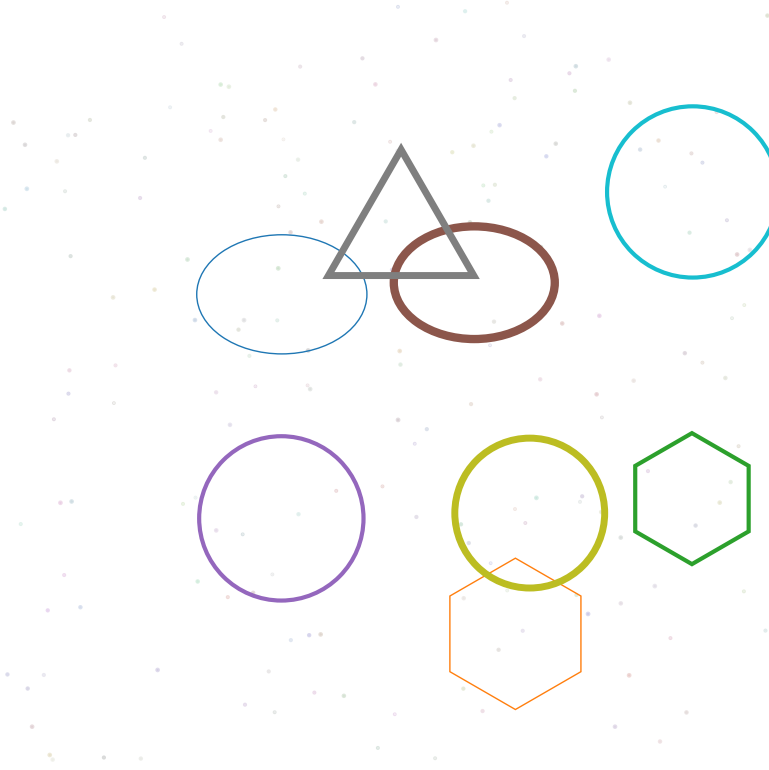[{"shape": "oval", "thickness": 0.5, "radius": 0.55, "center": [0.366, 0.618]}, {"shape": "hexagon", "thickness": 0.5, "radius": 0.49, "center": [0.669, 0.177]}, {"shape": "hexagon", "thickness": 1.5, "radius": 0.43, "center": [0.899, 0.352]}, {"shape": "circle", "thickness": 1.5, "radius": 0.53, "center": [0.365, 0.327]}, {"shape": "oval", "thickness": 3, "radius": 0.52, "center": [0.616, 0.633]}, {"shape": "triangle", "thickness": 2.5, "radius": 0.54, "center": [0.521, 0.697]}, {"shape": "circle", "thickness": 2.5, "radius": 0.49, "center": [0.688, 0.334]}, {"shape": "circle", "thickness": 1.5, "radius": 0.56, "center": [0.9, 0.751]}]